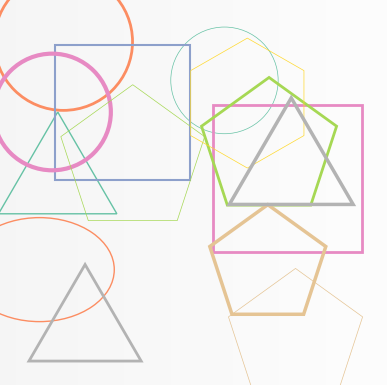[{"shape": "triangle", "thickness": 1, "radius": 0.88, "center": [0.149, 0.533]}, {"shape": "circle", "thickness": 0.5, "radius": 0.69, "center": [0.579, 0.791]}, {"shape": "oval", "thickness": 1, "radius": 0.96, "center": [0.102, 0.3]}, {"shape": "circle", "thickness": 2, "radius": 0.89, "center": [0.164, 0.892]}, {"shape": "square", "thickness": 1.5, "radius": 0.87, "center": [0.317, 0.708]}, {"shape": "circle", "thickness": 3, "radius": 0.76, "center": [0.135, 0.709]}, {"shape": "square", "thickness": 2, "radius": 0.96, "center": [0.741, 0.537]}, {"shape": "pentagon", "thickness": 0.5, "radius": 0.98, "center": [0.343, 0.585]}, {"shape": "pentagon", "thickness": 2, "radius": 0.92, "center": [0.694, 0.616]}, {"shape": "hexagon", "thickness": 0.5, "radius": 0.84, "center": [0.638, 0.732]}, {"shape": "pentagon", "thickness": 2.5, "radius": 0.79, "center": [0.691, 0.311]}, {"shape": "pentagon", "thickness": 0.5, "radius": 0.91, "center": [0.763, 0.121]}, {"shape": "triangle", "thickness": 2, "radius": 0.84, "center": [0.22, 0.146]}, {"shape": "triangle", "thickness": 2.5, "radius": 0.92, "center": [0.752, 0.561]}]